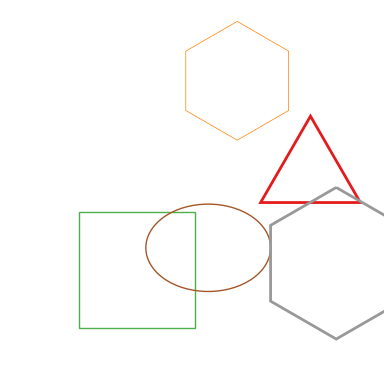[{"shape": "triangle", "thickness": 2, "radius": 0.75, "center": [0.806, 0.549]}, {"shape": "square", "thickness": 1, "radius": 0.75, "center": [0.356, 0.298]}, {"shape": "hexagon", "thickness": 0.5, "radius": 0.77, "center": [0.616, 0.79]}, {"shape": "oval", "thickness": 1, "radius": 0.81, "center": [0.541, 0.356]}, {"shape": "hexagon", "thickness": 2, "radius": 0.98, "center": [0.873, 0.316]}]